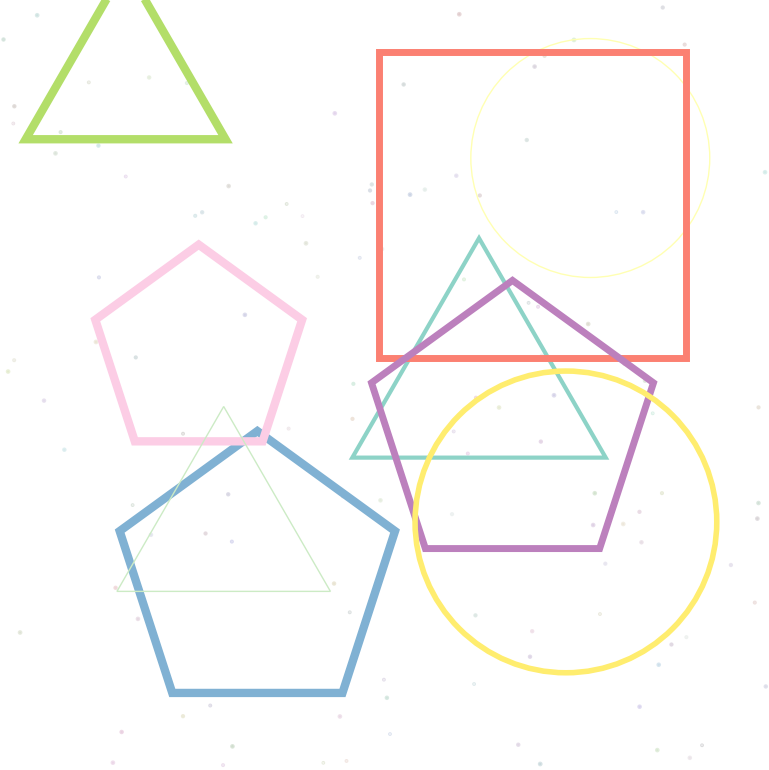[{"shape": "triangle", "thickness": 1.5, "radius": 0.95, "center": [0.622, 0.501]}, {"shape": "circle", "thickness": 0.5, "radius": 0.78, "center": [0.767, 0.795]}, {"shape": "square", "thickness": 2.5, "radius": 0.99, "center": [0.691, 0.734]}, {"shape": "pentagon", "thickness": 3, "radius": 0.94, "center": [0.334, 0.252]}, {"shape": "triangle", "thickness": 3, "radius": 0.75, "center": [0.163, 0.894]}, {"shape": "pentagon", "thickness": 3, "radius": 0.71, "center": [0.258, 0.541]}, {"shape": "pentagon", "thickness": 2.5, "radius": 0.96, "center": [0.666, 0.443]}, {"shape": "triangle", "thickness": 0.5, "radius": 0.8, "center": [0.291, 0.312]}, {"shape": "circle", "thickness": 2, "radius": 0.98, "center": [0.735, 0.322]}]